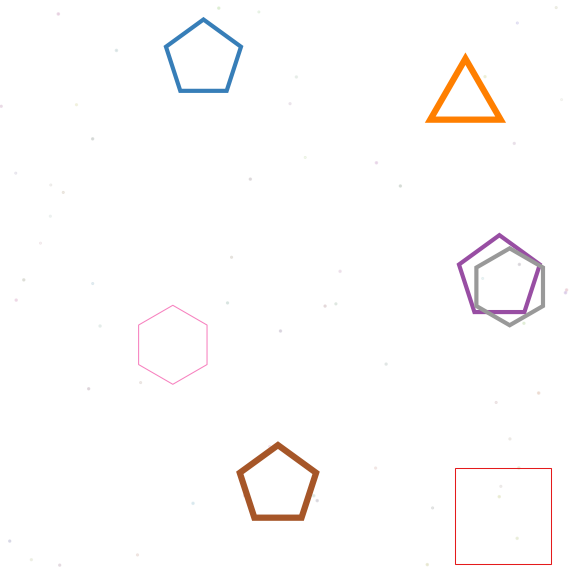[{"shape": "square", "thickness": 0.5, "radius": 0.42, "center": [0.871, 0.106]}, {"shape": "pentagon", "thickness": 2, "radius": 0.34, "center": [0.352, 0.897]}, {"shape": "pentagon", "thickness": 2, "radius": 0.37, "center": [0.865, 0.518]}, {"shape": "triangle", "thickness": 3, "radius": 0.35, "center": [0.806, 0.827]}, {"shape": "pentagon", "thickness": 3, "radius": 0.35, "center": [0.481, 0.159]}, {"shape": "hexagon", "thickness": 0.5, "radius": 0.34, "center": [0.299, 0.402]}, {"shape": "hexagon", "thickness": 2, "radius": 0.33, "center": [0.883, 0.503]}]